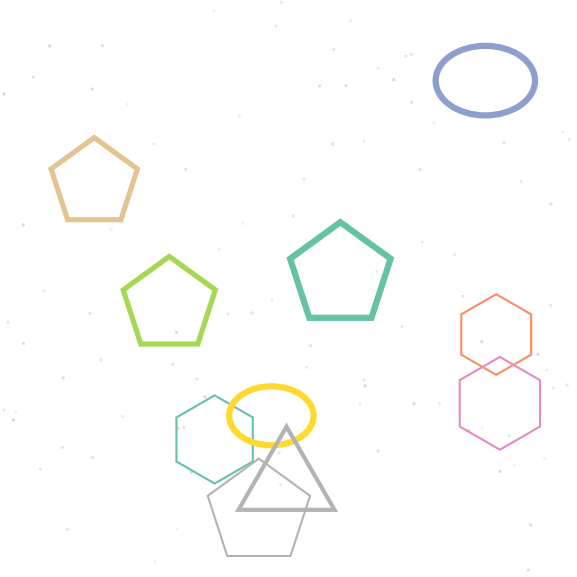[{"shape": "hexagon", "thickness": 1, "radius": 0.38, "center": [0.372, 0.238]}, {"shape": "pentagon", "thickness": 3, "radius": 0.46, "center": [0.589, 0.523]}, {"shape": "hexagon", "thickness": 1, "radius": 0.35, "center": [0.859, 0.42]}, {"shape": "oval", "thickness": 3, "radius": 0.43, "center": [0.84, 0.86]}, {"shape": "hexagon", "thickness": 1, "radius": 0.4, "center": [0.866, 0.301]}, {"shape": "pentagon", "thickness": 2.5, "radius": 0.42, "center": [0.293, 0.471]}, {"shape": "oval", "thickness": 3, "radius": 0.37, "center": [0.47, 0.279]}, {"shape": "pentagon", "thickness": 2.5, "radius": 0.39, "center": [0.163, 0.682]}, {"shape": "triangle", "thickness": 2, "radius": 0.48, "center": [0.496, 0.164]}, {"shape": "pentagon", "thickness": 1, "radius": 0.47, "center": [0.448, 0.112]}]